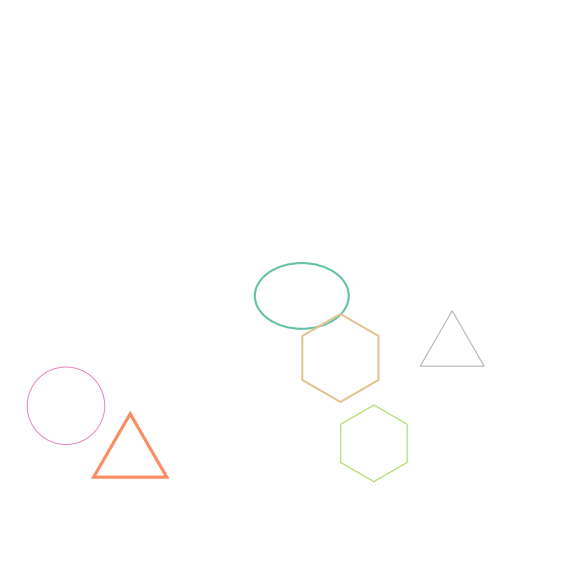[{"shape": "oval", "thickness": 1, "radius": 0.41, "center": [0.523, 0.487]}, {"shape": "triangle", "thickness": 1.5, "radius": 0.37, "center": [0.225, 0.209]}, {"shape": "circle", "thickness": 0.5, "radius": 0.34, "center": [0.114, 0.296]}, {"shape": "hexagon", "thickness": 0.5, "radius": 0.33, "center": [0.648, 0.231]}, {"shape": "hexagon", "thickness": 1, "radius": 0.38, "center": [0.589, 0.379]}, {"shape": "triangle", "thickness": 0.5, "radius": 0.32, "center": [0.783, 0.397]}]